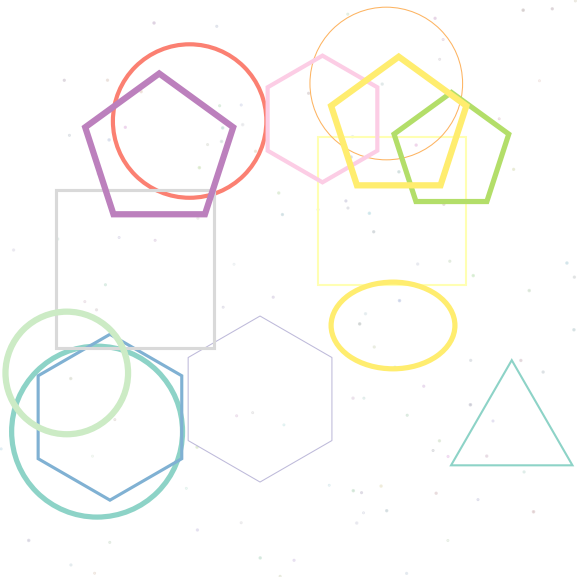[{"shape": "triangle", "thickness": 1, "radius": 0.61, "center": [0.886, 0.254]}, {"shape": "circle", "thickness": 2.5, "radius": 0.74, "center": [0.168, 0.252]}, {"shape": "square", "thickness": 1, "radius": 0.64, "center": [0.678, 0.634]}, {"shape": "hexagon", "thickness": 0.5, "radius": 0.72, "center": [0.45, 0.308]}, {"shape": "circle", "thickness": 2, "radius": 0.66, "center": [0.328, 0.79]}, {"shape": "hexagon", "thickness": 1.5, "radius": 0.72, "center": [0.19, 0.277]}, {"shape": "circle", "thickness": 0.5, "radius": 0.66, "center": [0.669, 0.855]}, {"shape": "pentagon", "thickness": 2.5, "radius": 0.52, "center": [0.782, 0.735]}, {"shape": "hexagon", "thickness": 2, "radius": 0.55, "center": [0.558, 0.793]}, {"shape": "square", "thickness": 1.5, "radius": 0.68, "center": [0.233, 0.533]}, {"shape": "pentagon", "thickness": 3, "radius": 0.67, "center": [0.276, 0.737]}, {"shape": "circle", "thickness": 3, "radius": 0.53, "center": [0.116, 0.353]}, {"shape": "oval", "thickness": 2.5, "radius": 0.54, "center": [0.681, 0.436]}, {"shape": "pentagon", "thickness": 3, "radius": 0.62, "center": [0.69, 0.778]}]